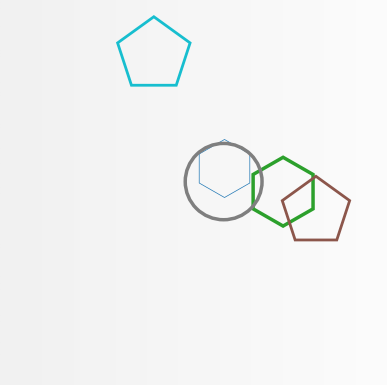[{"shape": "hexagon", "thickness": 0.5, "radius": 0.38, "center": [0.579, 0.562]}, {"shape": "hexagon", "thickness": 2.5, "radius": 0.45, "center": [0.731, 0.502]}, {"shape": "pentagon", "thickness": 2, "radius": 0.46, "center": [0.815, 0.451]}, {"shape": "circle", "thickness": 2.5, "radius": 0.5, "center": [0.577, 0.528]}, {"shape": "pentagon", "thickness": 2, "radius": 0.49, "center": [0.397, 0.858]}]